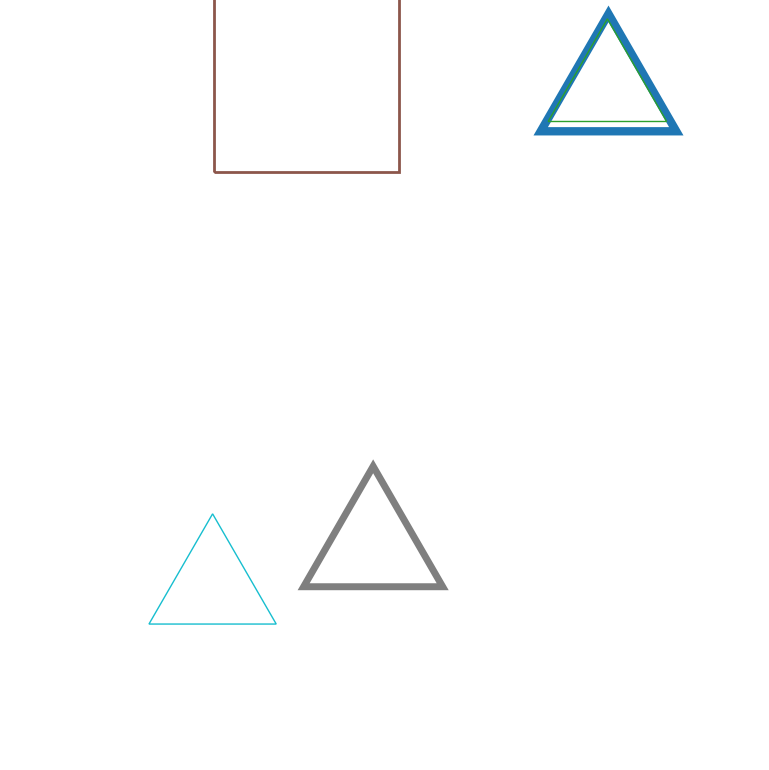[{"shape": "triangle", "thickness": 3, "radius": 0.51, "center": [0.79, 0.88]}, {"shape": "triangle", "thickness": 0.5, "radius": 0.44, "center": [0.789, 0.887]}, {"shape": "square", "thickness": 1, "radius": 0.6, "center": [0.398, 0.897]}, {"shape": "triangle", "thickness": 2.5, "radius": 0.52, "center": [0.485, 0.29]}, {"shape": "triangle", "thickness": 0.5, "radius": 0.48, "center": [0.276, 0.237]}]